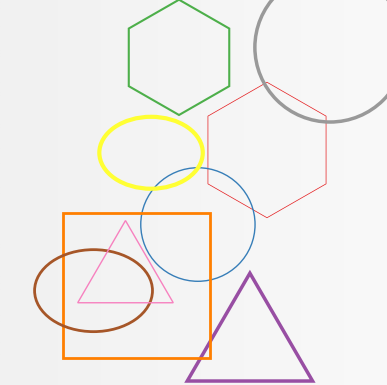[{"shape": "hexagon", "thickness": 0.5, "radius": 0.88, "center": [0.689, 0.61]}, {"shape": "circle", "thickness": 1, "radius": 0.74, "center": [0.511, 0.417]}, {"shape": "hexagon", "thickness": 1.5, "radius": 0.75, "center": [0.462, 0.851]}, {"shape": "triangle", "thickness": 2.5, "radius": 0.93, "center": [0.645, 0.104]}, {"shape": "square", "thickness": 2, "radius": 0.94, "center": [0.352, 0.258]}, {"shape": "oval", "thickness": 3, "radius": 0.67, "center": [0.39, 0.603]}, {"shape": "oval", "thickness": 2, "radius": 0.76, "center": [0.241, 0.245]}, {"shape": "triangle", "thickness": 1, "radius": 0.71, "center": [0.324, 0.285]}, {"shape": "circle", "thickness": 2.5, "radius": 0.97, "center": [0.852, 0.877]}]